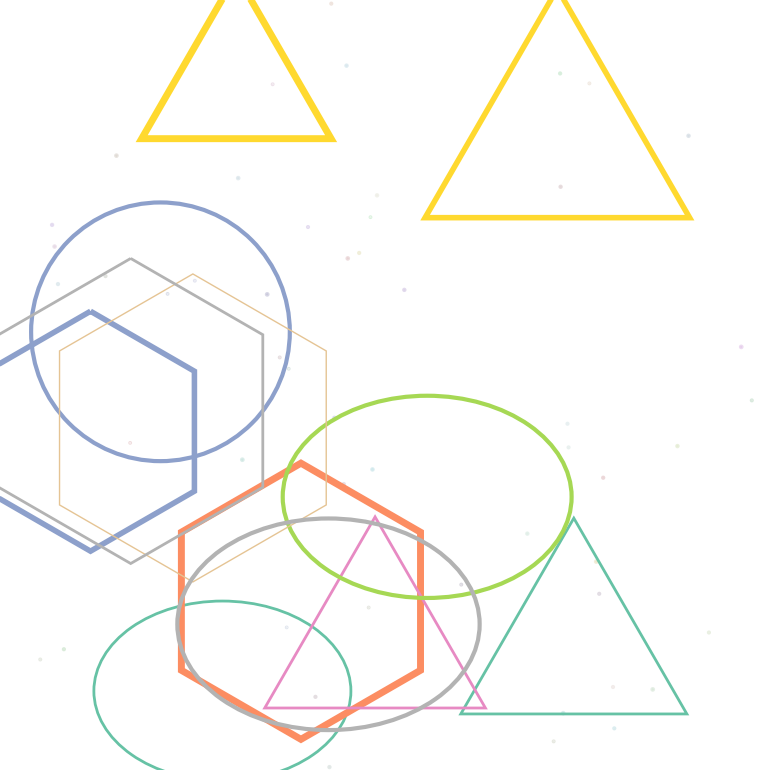[{"shape": "oval", "thickness": 1, "radius": 0.83, "center": [0.289, 0.103]}, {"shape": "triangle", "thickness": 1, "radius": 0.85, "center": [0.745, 0.158]}, {"shape": "hexagon", "thickness": 2.5, "radius": 0.9, "center": [0.391, 0.219]}, {"shape": "hexagon", "thickness": 2, "radius": 0.78, "center": [0.118, 0.44]}, {"shape": "circle", "thickness": 1.5, "radius": 0.84, "center": [0.208, 0.569]}, {"shape": "triangle", "thickness": 1, "radius": 0.83, "center": [0.487, 0.163]}, {"shape": "oval", "thickness": 1.5, "radius": 0.94, "center": [0.555, 0.355]}, {"shape": "triangle", "thickness": 2.5, "radius": 0.71, "center": [0.307, 0.891]}, {"shape": "triangle", "thickness": 2, "radius": 0.99, "center": [0.724, 0.816]}, {"shape": "hexagon", "thickness": 0.5, "radius": 1.0, "center": [0.25, 0.444]}, {"shape": "oval", "thickness": 1.5, "radius": 0.98, "center": [0.427, 0.189]}, {"shape": "hexagon", "thickness": 1, "radius": 0.99, "center": [0.17, 0.466]}]